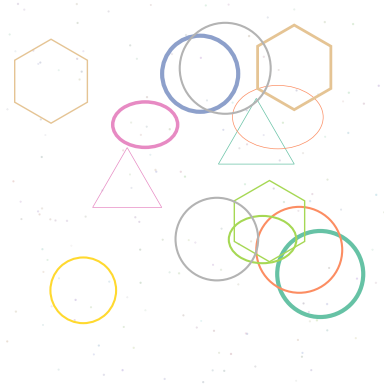[{"shape": "circle", "thickness": 3, "radius": 0.56, "center": [0.832, 0.288]}, {"shape": "triangle", "thickness": 0.5, "radius": 0.57, "center": [0.666, 0.631]}, {"shape": "oval", "thickness": 0.5, "radius": 0.59, "center": [0.722, 0.696]}, {"shape": "circle", "thickness": 1.5, "radius": 0.56, "center": [0.777, 0.351]}, {"shape": "circle", "thickness": 3, "radius": 0.49, "center": [0.52, 0.808]}, {"shape": "triangle", "thickness": 0.5, "radius": 0.52, "center": [0.33, 0.513]}, {"shape": "oval", "thickness": 2.5, "radius": 0.42, "center": [0.377, 0.676]}, {"shape": "hexagon", "thickness": 1, "radius": 0.53, "center": [0.7, 0.426]}, {"shape": "oval", "thickness": 1.5, "radius": 0.44, "center": [0.682, 0.378]}, {"shape": "circle", "thickness": 1.5, "radius": 0.43, "center": [0.216, 0.246]}, {"shape": "hexagon", "thickness": 2, "radius": 0.55, "center": [0.764, 0.825]}, {"shape": "hexagon", "thickness": 1, "radius": 0.54, "center": [0.133, 0.789]}, {"shape": "circle", "thickness": 1.5, "radius": 0.59, "center": [0.585, 0.823]}, {"shape": "circle", "thickness": 1.5, "radius": 0.54, "center": [0.563, 0.379]}]